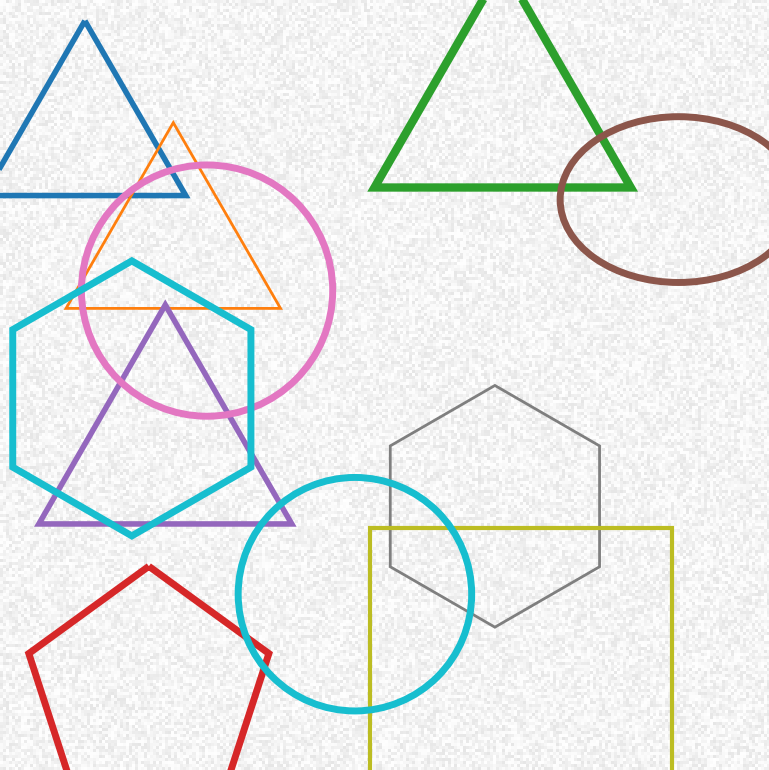[{"shape": "triangle", "thickness": 2, "radius": 0.76, "center": [0.11, 0.822]}, {"shape": "triangle", "thickness": 1, "radius": 0.8, "center": [0.225, 0.68]}, {"shape": "triangle", "thickness": 3, "radius": 0.96, "center": [0.653, 0.853]}, {"shape": "pentagon", "thickness": 2.5, "radius": 0.82, "center": [0.193, 0.101]}, {"shape": "triangle", "thickness": 2, "radius": 0.95, "center": [0.215, 0.414]}, {"shape": "oval", "thickness": 2.5, "radius": 0.77, "center": [0.881, 0.741]}, {"shape": "circle", "thickness": 2.5, "radius": 0.82, "center": [0.269, 0.623]}, {"shape": "hexagon", "thickness": 1, "radius": 0.78, "center": [0.643, 0.342]}, {"shape": "square", "thickness": 1.5, "radius": 0.98, "center": [0.676, 0.118]}, {"shape": "circle", "thickness": 2.5, "radius": 0.76, "center": [0.461, 0.228]}, {"shape": "hexagon", "thickness": 2.5, "radius": 0.89, "center": [0.171, 0.483]}]